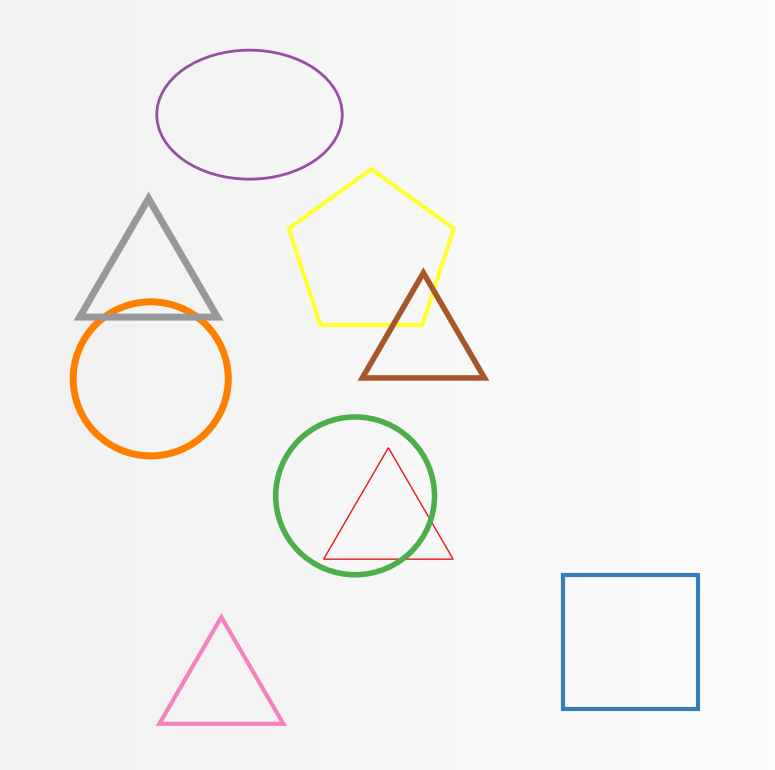[{"shape": "triangle", "thickness": 0.5, "radius": 0.48, "center": [0.501, 0.322]}, {"shape": "square", "thickness": 1.5, "radius": 0.43, "center": [0.813, 0.166]}, {"shape": "circle", "thickness": 2, "radius": 0.51, "center": [0.458, 0.356]}, {"shape": "oval", "thickness": 1, "radius": 0.6, "center": [0.322, 0.851]}, {"shape": "circle", "thickness": 2.5, "radius": 0.5, "center": [0.194, 0.508]}, {"shape": "pentagon", "thickness": 1.5, "radius": 0.56, "center": [0.479, 0.669]}, {"shape": "triangle", "thickness": 2, "radius": 0.45, "center": [0.546, 0.555]}, {"shape": "triangle", "thickness": 1.5, "radius": 0.46, "center": [0.286, 0.106]}, {"shape": "triangle", "thickness": 2.5, "radius": 0.51, "center": [0.192, 0.64]}]